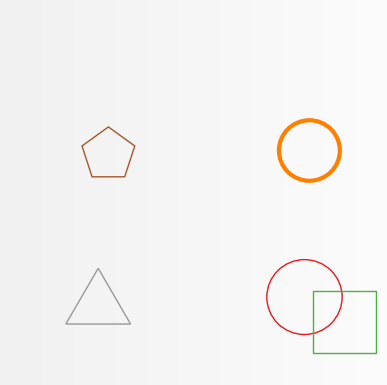[{"shape": "circle", "thickness": 1, "radius": 0.49, "center": [0.786, 0.228]}, {"shape": "square", "thickness": 1, "radius": 0.41, "center": [0.889, 0.164]}, {"shape": "circle", "thickness": 3, "radius": 0.39, "center": [0.798, 0.609]}, {"shape": "pentagon", "thickness": 1, "radius": 0.36, "center": [0.28, 0.599]}, {"shape": "triangle", "thickness": 1, "radius": 0.48, "center": [0.253, 0.207]}]